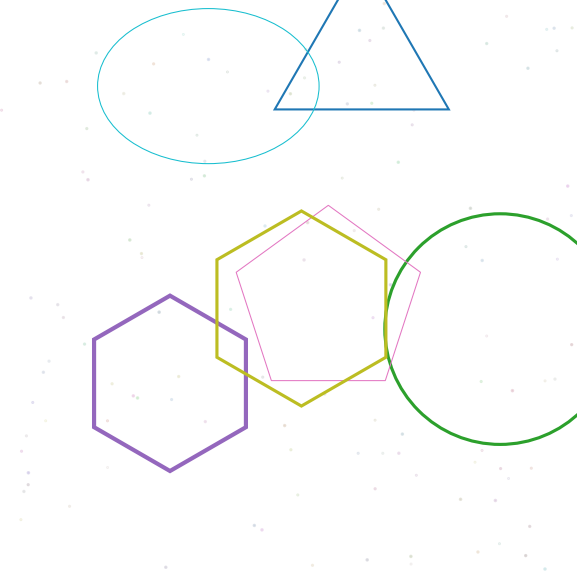[{"shape": "triangle", "thickness": 1, "radius": 0.87, "center": [0.626, 0.897]}, {"shape": "circle", "thickness": 1.5, "radius": 1.0, "center": [0.866, 0.429]}, {"shape": "hexagon", "thickness": 2, "radius": 0.76, "center": [0.294, 0.335]}, {"shape": "pentagon", "thickness": 0.5, "radius": 0.84, "center": [0.569, 0.476]}, {"shape": "hexagon", "thickness": 1.5, "radius": 0.84, "center": [0.522, 0.465]}, {"shape": "oval", "thickness": 0.5, "radius": 0.96, "center": [0.361, 0.85]}]